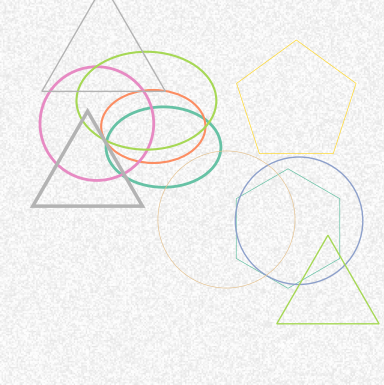[{"shape": "hexagon", "thickness": 0.5, "radius": 0.78, "center": [0.748, 0.406]}, {"shape": "oval", "thickness": 2, "radius": 0.75, "center": [0.425, 0.618]}, {"shape": "oval", "thickness": 1.5, "radius": 0.68, "center": [0.398, 0.671]}, {"shape": "circle", "thickness": 1, "radius": 0.83, "center": [0.777, 0.427]}, {"shape": "circle", "thickness": 2, "radius": 0.74, "center": [0.252, 0.679]}, {"shape": "oval", "thickness": 1.5, "radius": 0.91, "center": [0.38, 0.738]}, {"shape": "triangle", "thickness": 1, "radius": 0.77, "center": [0.852, 0.236]}, {"shape": "pentagon", "thickness": 0.5, "radius": 0.82, "center": [0.77, 0.733]}, {"shape": "circle", "thickness": 0.5, "radius": 0.89, "center": [0.588, 0.43]}, {"shape": "triangle", "thickness": 1, "radius": 0.93, "center": [0.269, 0.855]}, {"shape": "triangle", "thickness": 2.5, "radius": 0.82, "center": [0.228, 0.547]}]